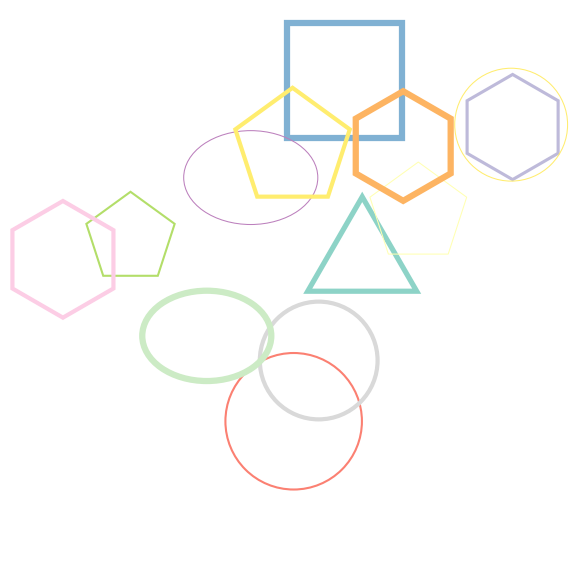[{"shape": "triangle", "thickness": 2.5, "radius": 0.54, "center": [0.627, 0.549]}, {"shape": "pentagon", "thickness": 0.5, "radius": 0.44, "center": [0.724, 0.63]}, {"shape": "hexagon", "thickness": 1.5, "radius": 0.46, "center": [0.888, 0.779]}, {"shape": "circle", "thickness": 1, "radius": 0.59, "center": [0.509, 0.27]}, {"shape": "square", "thickness": 3, "radius": 0.5, "center": [0.597, 0.86]}, {"shape": "hexagon", "thickness": 3, "radius": 0.47, "center": [0.698, 0.746]}, {"shape": "pentagon", "thickness": 1, "radius": 0.4, "center": [0.226, 0.587]}, {"shape": "hexagon", "thickness": 2, "radius": 0.5, "center": [0.109, 0.55]}, {"shape": "circle", "thickness": 2, "radius": 0.51, "center": [0.552, 0.375]}, {"shape": "oval", "thickness": 0.5, "radius": 0.58, "center": [0.434, 0.692]}, {"shape": "oval", "thickness": 3, "radius": 0.56, "center": [0.358, 0.418]}, {"shape": "circle", "thickness": 0.5, "radius": 0.49, "center": [0.885, 0.783]}, {"shape": "pentagon", "thickness": 2, "radius": 0.52, "center": [0.507, 0.743]}]